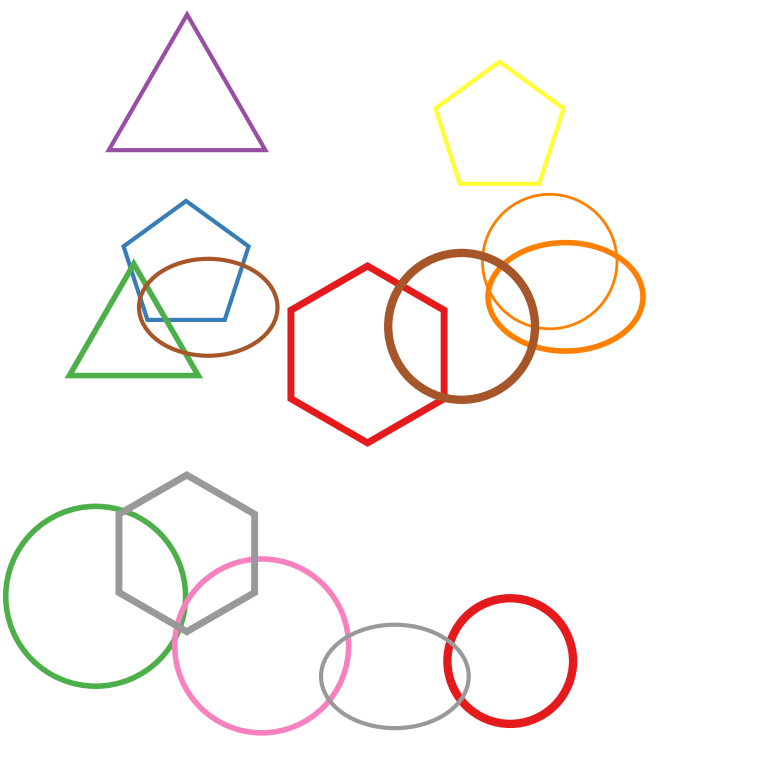[{"shape": "hexagon", "thickness": 2.5, "radius": 0.57, "center": [0.477, 0.54]}, {"shape": "circle", "thickness": 3, "radius": 0.41, "center": [0.663, 0.141]}, {"shape": "pentagon", "thickness": 1.5, "radius": 0.43, "center": [0.242, 0.654]}, {"shape": "circle", "thickness": 2, "radius": 0.58, "center": [0.124, 0.226]}, {"shape": "triangle", "thickness": 2, "radius": 0.48, "center": [0.174, 0.561]}, {"shape": "triangle", "thickness": 1.5, "radius": 0.59, "center": [0.243, 0.864]}, {"shape": "circle", "thickness": 1, "radius": 0.44, "center": [0.714, 0.66]}, {"shape": "oval", "thickness": 2, "radius": 0.5, "center": [0.734, 0.614]}, {"shape": "pentagon", "thickness": 1.5, "radius": 0.44, "center": [0.649, 0.832]}, {"shape": "circle", "thickness": 3, "radius": 0.48, "center": [0.6, 0.576]}, {"shape": "oval", "thickness": 1.5, "radius": 0.45, "center": [0.27, 0.601]}, {"shape": "circle", "thickness": 2, "radius": 0.56, "center": [0.34, 0.161]}, {"shape": "hexagon", "thickness": 2.5, "radius": 0.51, "center": [0.243, 0.281]}, {"shape": "oval", "thickness": 1.5, "radius": 0.48, "center": [0.513, 0.122]}]